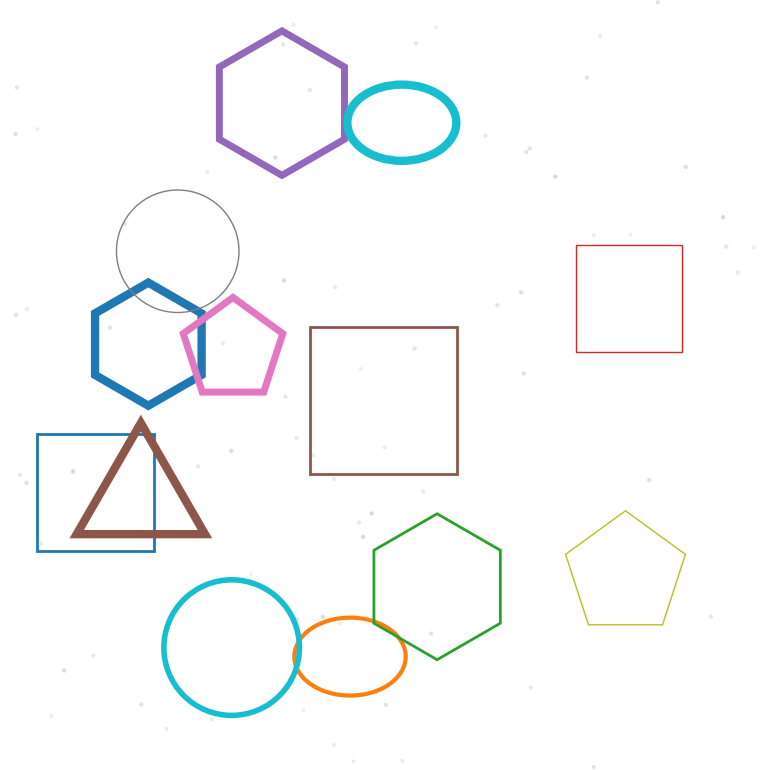[{"shape": "square", "thickness": 1, "radius": 0.38, "center": [0.124, 0.36]}, {"shape": "hexagon", "thickness": 3, "radius": 0.4, "center": [0.193, 0.553]}, {"shape": "oval", "thickness": 1.5, "radius": 0.36, "center": [0.455, 0.147]}, {"shape": "hexagon", "thickness": 1, "radius": 0.47, "center": [0.568, 0.238]}, {"shape": "square", "thickness": 0.5, "radius": 0.35, "center": [0.817, 0.613]}, {"shape": "hexagon", "thickness": 2.5, "radius": 0.47, "center": [0.366, 0.866]}, {"shape": "triangle", "thickness": 3, "radius": 0.48, "center": [0.183, 0.354]}, {"shape": "square", "thickness": 1, "radius": 0.48, "center": [0.498, 0.48]}, {"shape": "pentagon", "thickness": 2.5, "radius": 0.34, "center": [0.303, 0.546]}, {"shape": "circle", "thickness": 0.5, "radius": 0.4, "center": [0.231, 0.674]}, {"shape": "pentagon", "thickness": 0.5, "radius": 0.41, "center": [0.812, 0.255]}, {"shape": "oval", "thickness": 3, "radius": 0.35, "center": [0.522, 0.841]}, {"shape": "circle", "thickness": 2, "radius": 0.44, "center": [0.301, 0.159]}]